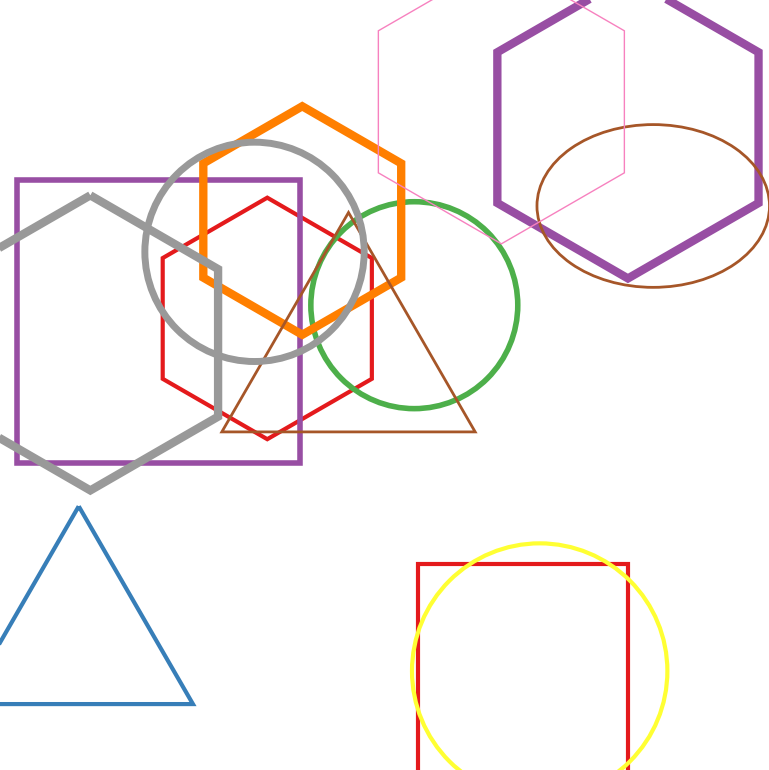[{"shape": "square", "thickness": 1.5, "radius": 0.68, "center": [0.679, 0.131]}, {"shape": "hexagon", "thickness": 1.5, "radius": 0.78, "center": [0.347, 0.586]}, {"shape": "triangle", "thickness": 1.5, "radius": 0.86, "center": [0.102, 0.171]}, {"shape": "circle", "thickness": 2, "radius": 0.67, "center": [0.538, 0.604]}, {"shape": "square", "thickness": 2, "radius": 0.92, "center": [0.206, 0.583]}, {"shape": "hexagon", "thickness": 3, "radius": 0.98, "center": [0.816, 0.834]}, {"shape": "hexagon", "thickness": 3, "radius": 0.74, "center": [0.393, 0.714]}, {"shape": "circle", "thickness": 1.5, "radius": 0.83, "center": [0.701, 0.129]}, {"shape": "triangle", "thickness": 1, "radius": 0.95, "center": [0.453, 0.534]}, {"shape": "oval", "thickness": 1, "radius": 0.75, "center": [0.848, 0.733]}, {"shape": "hexagon", "thickness": 0.5, "radius": 0.92, "center": [0.651, 0.868]}, {"shape": "circle", "thickness": 2.5, "radius": 0.71, "center": [0.331, 0.673]}, {"shape": "hexagon", "thickness": 3, "radius": 0.96, "center": [0.117, 0.555]}]